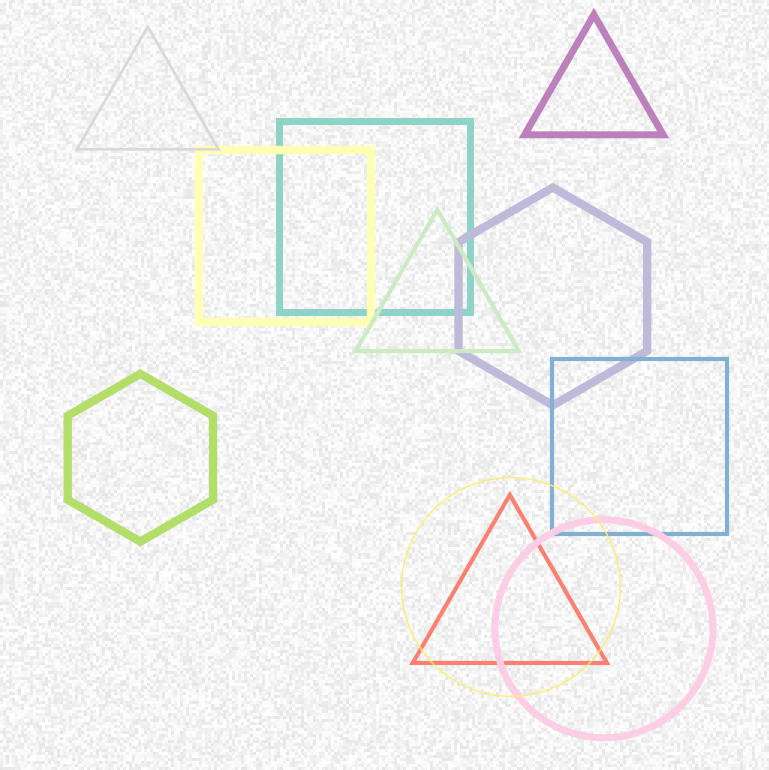[{"shape": "square", "thickness": 2.5, "radius": 0.62, "center": [0.486, 0.719]}, {"shape": "square", "thickness": 3, "radius": 0.56, "center": [0.37, 0.694]}, {"shape": "hexagon", "thickness": 3, "radius": 0.71, "center": [0.718, 0.615]}, {"shape": "triangle", "thickness": 1.5, "radius": 0.73, "center": [0.662, 0.212]}, {"shape": "square", "thickness": 1.5, "radius": 0.57, "center": [0.831, 0.42]}, {"shape": "hexagon", "thickness": 3, "radius": 0.54, "center": [0.182, 0.406]}, {"shape": "circle", "thickness": 2.5, "radius": 0.71, "center": [0.784, 0.183]}, {"shape": "triangle", "thickness": 1, "radius": 0.53, "center": [0.192, 0.859]}, {"shape": "triangle", "thickness": 2.5, "radius": 0.52, "center": [0.771, 0.877]}, {"shape": "triangle", "thickness": 1.5, "radius": 0.61, "center": [0.568, 0.605]}, {"shape": "circle", "thickness": 0.5, "radius": 0.71, "center": [0.664, 0.238]}]